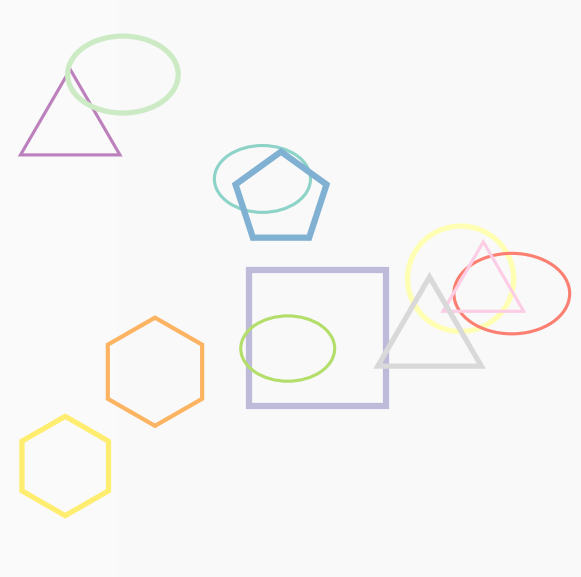[{"shape": "oval", "thickness": 1.5, "radius": 0.41, "center": [0.451, 0.689]}, {"shape": "circle", "thickness": 2.5, "radius": 0.46, "center": [0.792, 0.516]}, {"shape": "square", "thickness": 3, "radius": 0.59, "center": [0.546, 0.415]}, {"shape": "oval", "thickness": 1.5, "radius": 0.5, "center": [0.88, 0.491]}, {"shape": "pentagon", "thickness": 3, "radius": 0.41, "center": [0.483, 0.654]}, {"shape": "hexagon", "thickness": 2, "radius": 0.47, "center": [0.267, 0.355]}, {"shape": "oval", "thickness": 1.5, "radius": 0.4, "center": [0.495, 0.396]}, {"shape": "triangle", "thickness": 1.5, "radius": 0.4, "center": [0.832, 0.5]}, {"shape": "triangle", "thickness": 2.5, "radius": 0.51, "center": [0.739, 0.417]}, {"shape": "triangle", "thickness": 1.5, "radius": 0.49, "center": [0.121, 0.78]}, {"shape": "oval", "thickness": 2.5, "radius": 0.48, "center": [0.211, 0.87]}, {"shape": "hexagon", "thickness": 2.5, "radius": 0.43, "center": [0.112, 0.192]}]